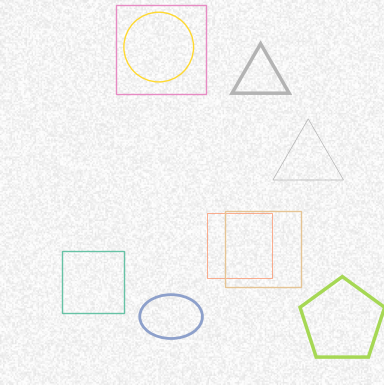[{"shape": "square", "thickness": 1, "radius": 0.4, "center": [0.242, 0.268]}, {"shape": "square", "thickness": 0.5, "radius": 0.43, "center": [0.623, 0.362]}, {"shape": "oval", "thickness": 2, "radius": 0.41, "center": [0.444, 0.178]}, {"shape": "square", "thickness": 1, "radius": 0.58, "center": [0.418, 0.871]}, {"shape": "pentagon", "thickness": 2.5, "radius": 0.58, "center": [0.889, 0.166]}, {"shape": "circle", "thickness": 1, "radius": 0.45, "center": [0.412, 0.878]}, {"shape": "square", "thickness": 1, "radius": 0.49, "center": [0.683, 0.354]}, {"shape": "triangle", "thickness": 2.5, "radius": 0.43, "center": [0.677, 0.801]}, {"shape": "triangle", "thickness": 0.5, "radius": 0.53, "center": [0.801, 0.585]}]